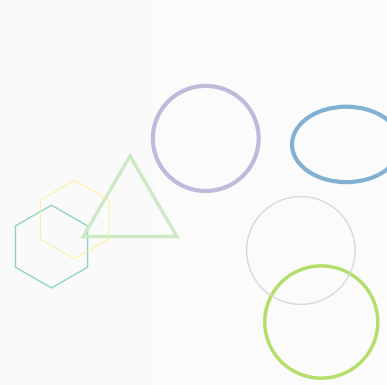[{"shape": "hexagon", "thickness": 1, "radius": 0.54, "center": [0.133, 0.36]}, {"shape": "circle", "thickness": 3, "radius": 0.68, "center": [0.531, 0.64]}, {"shape": "oval", "thickness": 3, "radius": 0.7, "center": [0.894, 0.625]}, {"shape": "circle", "thickness": 2.5, "radius": 0.73, "center": [0.829, 0.164]}, {"shape": "circle", "thickness": 1, "radius": 0.7, "center": [0.776, 0.349]}, {"shape": "triangle", "thickness": 2.5, "radius": 0.7, "center": [0.336, 0.456]}, {"shape": "hexagon", "thickness": 0.5, "radius": 0.51, "center": [0.193, 0.43]}]